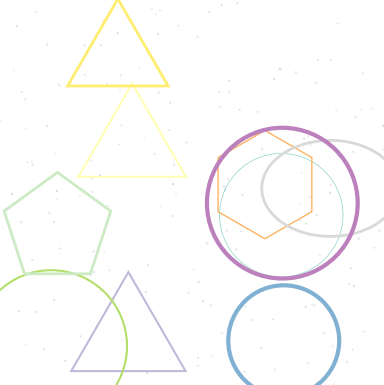[{"shape": "circle", "thickness": 0.5, "radius": 0.8, "center": [0.731, 0.441]}, {"shape": "triangle", "thickness": 1.5, "radius": 0.81, "center": [0.343, 0.621]}, {"shape": "triangle", "thickness": 1.5, "radius": 0.86, "center": [0.334, 0.122]}, {"shape": "circle", "thickness": 3, "radius": 0.72, "center": [0.737, 0.115]}, {"shape": "hexagon", "thickness": 1, "radius": 0.7, "center": [0.688, 0.521]}, {"shape": "circle", "thickness": 1.5, "radius": 0.99, "center": [0.133, 0.101]}, {"shape": "oval", "thickness": 2, "radius": 0.89, "center": [0.858, 0.511]}, {"shape": "circle", "thickness": 3, "radius": 0.98, "center": [0.733, 0.472]}, {"shape": "pentagon", "thickness": 2, "radius": 0.73, "center": [0.149, 0.407]}, {"shape": "triangle", "thickness": 2, "radius": 0.75, "center": [0.306, 0.852]}]